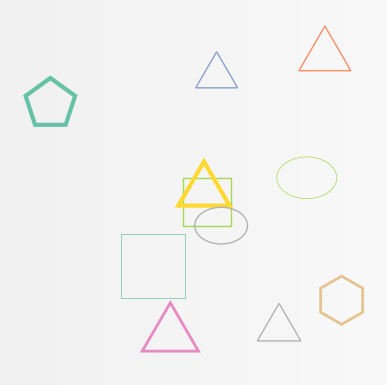[{"shape": "square", "thickness": 0.5, "radius": 0.41, "center": [0.395, 0.308]}, {"shape": "pentagon", "thickness": 3, "radius": 0.34, "center": [0.13, 0.73]}, {"shape": "triangle", "thickness": 1, "radius": 0.39, "center": [0.839, 0.855]}, {"shape": "triangle", "thickness": 1, "radius": 0.31, "center": [0.559, 0.803]}, {"shape": "triangle", "thickness": 2, "radius": 0.42, "center": [0.44, 0.13]}, {"shape": "oval", "thickness": 0.5, "radius": 0.39, "center": [0.792, 0.538]}, {"shape": "square", "thickness": 1, "radius": 0.31, "center": [0.535, 0.475]}, {"shape": "triangle", "thickness": 3, "radius": 0.38, "center": [0.526, 0.504]}, {"shape": "hexagon", "thickness": 2, "radius": 0.31, "center": [0.882, 0.22]}, {"shape": "triangle", "thickness": 1, "radius": 0.32, "center": [0.72, 0.147]}, {"shape": "oval", "thickness": 1, "radius": 0.34, "center": [0.571, 0.414]}]